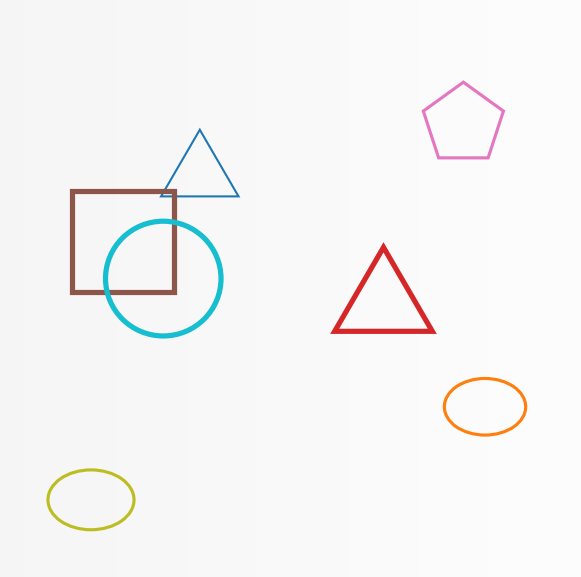[{"shape": "triangle", "thickness": 1, "radius": 0.38, "center": [0.344, 0.698]}, {"shape": "oval", "thickness": 1.5, "radius": 0.35, "center": [0.834, 0.295]}, {"shape": "triangle", "thickness": 2.5, "radius": 0.48, "center": [0.66, 0.474]}, {"shape": "square", "thickness": 2.5, "radius": 0.44, "center": [0.211, 0.581]}, {"shape": "pentagon", "thickness": 1.5, "radius": 0.36, "center": [0.797, 0.784]}, {"shape": "oval", "thickness": 1.5, "radius": 0.37, "center": [0.157, 0.134]}, {"shape": "circle", "thickness": 2.5, "radius": 0.5, "center": [0.281, 0.517]}]